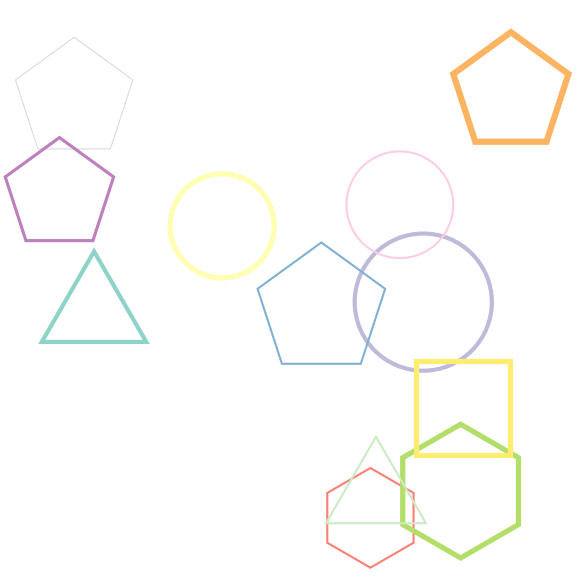[{"shape": "triangle", "thickness": 2, "radius": 0.52, "center": [0.163, 0.459]}, {"shape": "circle", "thickness": 2.5, "radius": 0.45, "center": [0.385, 0.608]}, {"shape": "circle", "thickness": 2, "radius": 0.59, "center": [0.733, 0.476]}, {"shape": "hexagon", "thickness": 1, "radius": 0.43, "center": [0.641, 0.102]}, {"shape": "pentagon", "thickness": 1, "radius": 0.58, "center": [0.556, 0.463]}, {"shape": "pentagon", "thickness": 3, "radius": 0.52, "center": [0.885, 0.839]}, {"shape": "hexagon", "thickness": 2.5, "radius": 0.58, "center": [0.798, 0.149]}, {"shape": "circle", "thickness": 1, "radius": 0.46, "center": [0.692, 0.645]}, {"shape": "pentagon", "thickness": 0.5, "radius": 0.53, "center": [0.128, 0.828]}, {"shape": "pentagon", "thickness": 1.5, "radius": 0.49, "center": [0.103, 0.662]}, {"shape": "triangle", "thickness": 1, "radius": 0.5, "center": [0.651, 0.143]}, {"shape": "square", "thickness": 2.5, "radius": 0.41, "center": [0.803, 0.293]}]